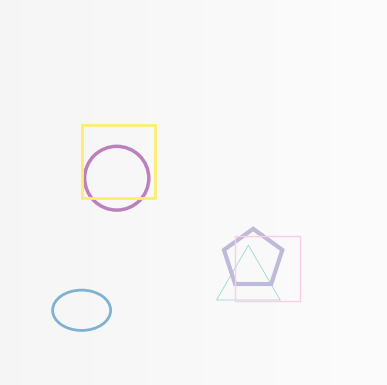[{"shape": "triangle", "thickness": 0.5, "radius": 0.47, "center": [0.641, 0.268]}, {"shape": "pentagon", "thickness": 3, "radius": 0.4, "center": [0.653, 0.326]}, {"shape": "oval", "thickness": 2, "radius": 0.37, "center": [0.211, 0.194]}, {"shape": "square", "thickness": 1, "radius": 0.42, "center": [0.69, 0.303]}, {"shape": "circle", "thickness": 2.5, "radius": 0.41, "center": [0.301, 0.537]}, {"shape": "square", "thickness": 2, "radius": 0.47, "center": [0.305, 0.58]}]